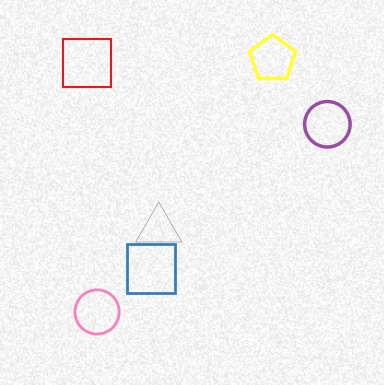[{"shape": "square", "thickness": 1.5, "radius": 0.31, "center": [0.225, 0.835]}, {"shape": "square", "thickness": 2, "radius": 0.32, "center": [0.392, 0.303]}, {"shape": "circle", "thickness": 2.5, "radius": 0.3, "center": [0.85, 0.677]}, {"shape": "pentagon", "thickness": 2.5, "radius": 0.31, "center": [0.708, 0.847]}, {"shape": "circle", "thickness": 2, "radius": 0.29, "center": [0.252, 0.19]}, {"shape": "triangle", "thickness": 0.5, "radius": 0.35, "center": [0.412, 0.406]}]